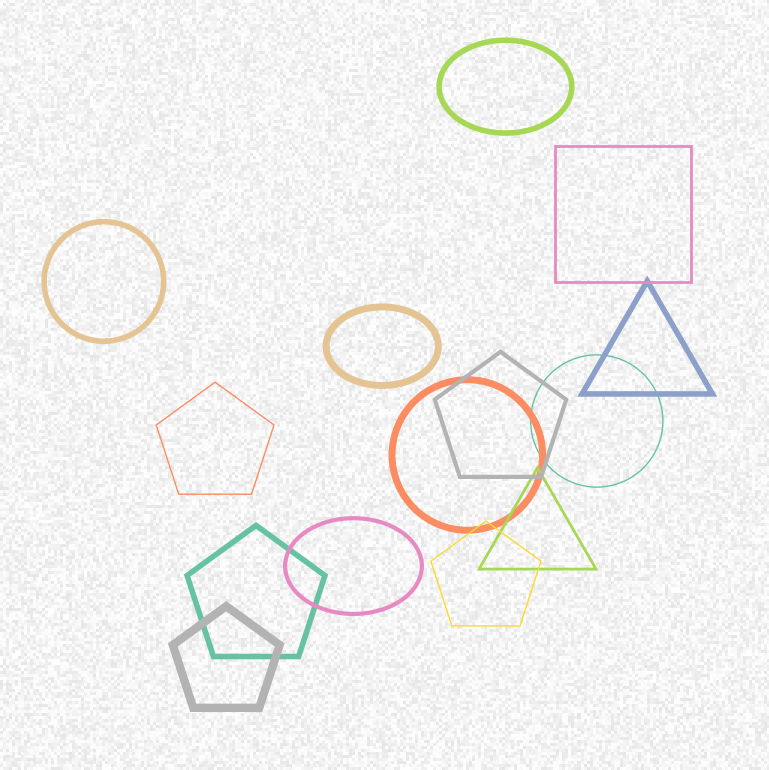[{"shape": "circle", "thickness": 0.5, "radius": 0.43, "center": [0.775, 0.453]}, {"shape": "pentagon", "thickness": 2, "radius": 0.47, "center": [0.332, 0.224]}, {"shape": "circle", "thickness": 2.5, "radius": 0.49, "center": [0.607, 0.409]}, {"shape": "pentagon", "thickness": 0.5, "radius": 0.4, "center": [0.279, 0.423]}, {"shape": "triangle", "thickness": 2, "radius": 0.49, "center": [0.841, 0.537]}, {"shape": "oval", "thickness": 1.5, "radius": 0.44, "center": [0.459, 0.265]}, {"shape": "square", "thickness": 1, "radius": 0.44, "center": [0.809, 0.722]}, {"shape": "oval", "thickness": 2, "radius": 0.43, "center": [0.656, 0.887]}, {"shape": "triangle", "thickness": 1, "radius": 0.44, "center": [0.698, 0.305]}, {"shape": "pentagon", "thickness": 0.5, "radius": 0.38, "center": [0.631, 0.248]}, {"shape": "oval", "thickness": 2.5, "radius": 0.36, "center": [0.496, 0.55]}, {"shape": "circle", "thickness": 2, "radius": 0.39, "center": [0.135, 0.634]}, {"shape": "pentagon", "thickness": 1.5, "radius": 0.45, "center": [0.65, 0.453]}, {"shape": "pentagon", "thickness": 3, "radius": 0.36, "center": [0.294, 0.14]}]